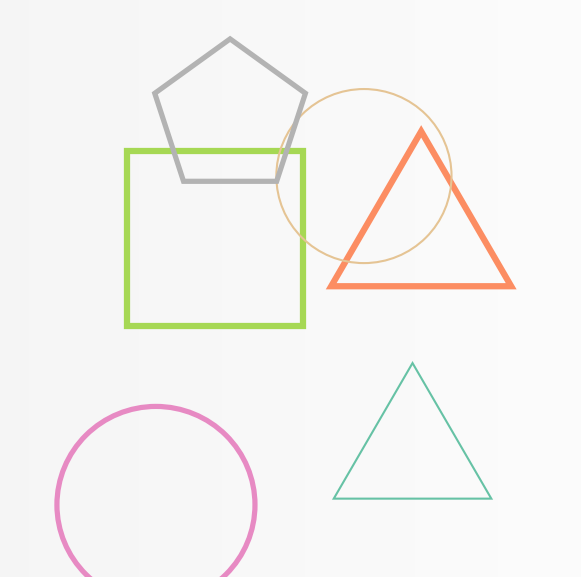[{"shape": "triangle", "thickness": 1, "radius": 0.78, "center": [0.71, 0.214]}, {"shape": "triangle", "thickness": 3, "radius": 0.89, "center": [0.725, 0.593]}, {"shape": "circle", "thickness": 2.5, "radius": 0.85, "center": [0.268, 0.125]}, {"shape": "square", "thickness": 3, "radius": 0.76, "center": [0.37, 0.586]}, {"shape": "circle", "thickness": 1, "radius": 0.75, "center": [0.626, 0.694]}, {"shape": "pentagon", "thickness": 2.5, "radius": 0.68, "center": [0.396, 0.795]}]